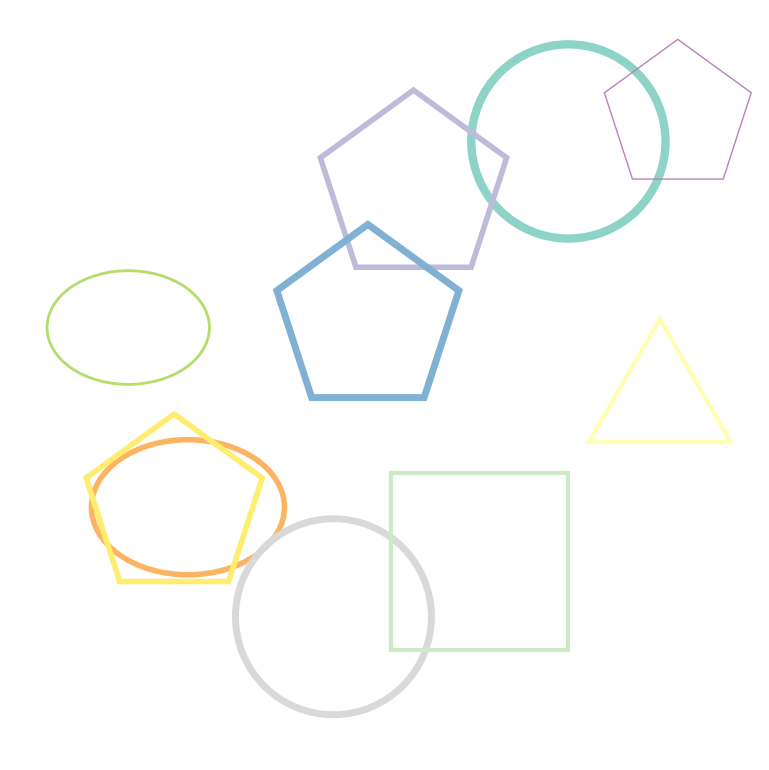[{"shape": "circle", "thickness": 3, "radius": 0.63, "center": [0.738, 0.816]}, {"shape": "triangle", "thickness": 1.5, "radius": 0.53, "center": [0.857, 0.479]}, {"shape": "pentagon", "thickness": 2, "radius": 0.64, "center": [0.537, 0.756]}, {"shape": "pentagon", "thickness": 2.5, "radius": 0.62, "center": [0.478, 0.584]}, {"shape": "oval", "thickness": 2, "radius": 0.63, "center": [0.244, 0.341]}, {"shape": "oval", "thickness": 1, "radius": 0.53, "center": [0.167, 0.575]}, {"shape": "circle", "thickness": 2.5, "radius": 0.64, "center": [0.433, 0.199]}, {"shape": "pentagon", "thickness": 0.5, "radius": 0.5, "center": [0.88, 0.849]}, {"shape": "square", "thickness": 1.5, "radius": 0.57, "center": [0.623, 0.271]}, {"shape": "pentagon", "thickness": 2, "radius": 0.6, "center": [0.226, 0.342]}]